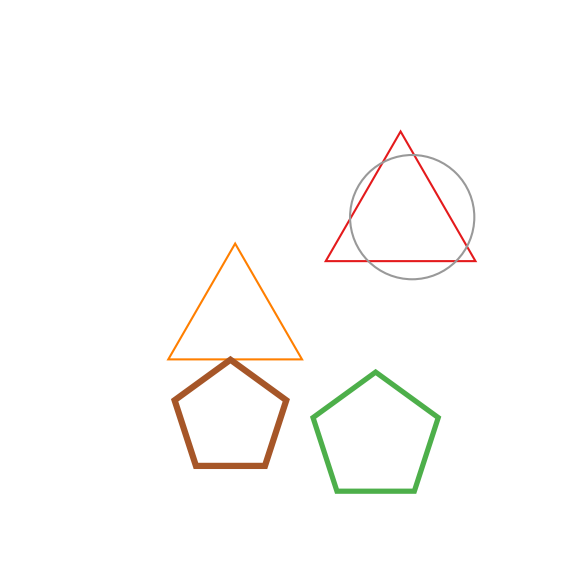[{"shape": "triangle", "thickness": 1, "radius": 0.75, "center": [0.694, 0.622]}, {"shape": "pentagon", "thickness": 2.5, "radius": 0.57, "center": [0.65, 0.241]}, {"shape": "triangle", "thickness": 1, "radius": 0.67, "center": [0.407, 0.444]}, {"shape": "pentagon", "thickness": 3, "radius": 0.51, "center": [0.399, 0.275]}, {"shape": "circle", "thickness": 1, "radius": 0.54, "center": [0.714, 0.623]}]